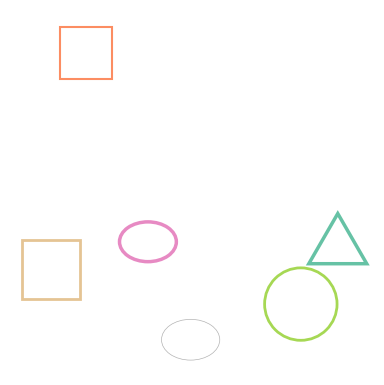[{"shape": "triangle", "thickness": 2.5, "radius": 0.43, "center": [0.877, 0.358]}, {"shape": "square", "thickness": 1.5, "radius": 0.34, "center": [0.223, 0.862]}, {"shape": "oval", "thickness": 2.5, "radius": 0.37, "center": [0.384, 0.372]}, {"shape": "circle", "thickness": 2, "radius": 0.47, "center": [0.781, 0.21]}, {"shape": "square", "thickness": 2, "radius": 0.38, "center": [0.133, 0.3]}, {"shape": "oval", "thickness": 0.5, "radius": 0.38, "center": [0.495, 0.118]}]